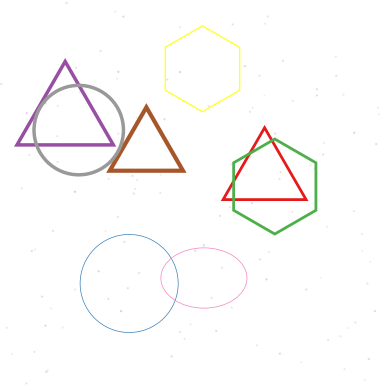[{"shape": "triangle", "thickness": 2, "radius": 0.62, "center": [0.687, 0.544]}, {"shape": "circle", "thickness": 0.5, "radius": 0.64, "center": [0.335, 0.264]}, {"shape": "hexagon", "thickness": 2, "radius": 0.62, "center": [0.714, 0.515]}, {"shape": "triangle", "thickness": 2.5, "radius": 0.72, "center": [0.169, 0.696]}, {"shape": "hexagon", "thickness": 1, "radius": 0.56, "center": [0.526, 0.821]}, {"shape": "triangle", "thickness": 3, "radius": 0.55, "center": [0.38, 0.611]}, {"shape": "oval", "thickness": 0.5, "radius": 0.56, "center": [0.53, 0.278]}, {"shape": "circle", "thickness": 2.5, "radius": 0.58, "center": [0.205, 0.662]}]